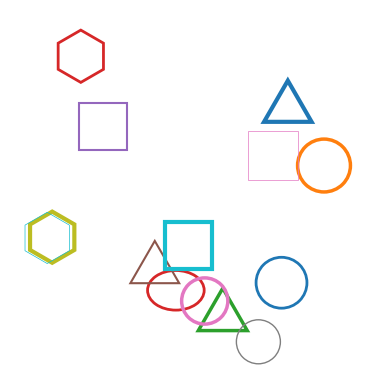[{"shape": "circle", "thickness": 2, "radius": 0.33, "center": [0.731, 0.266]}, {"shape": "triangle", "thickness": 3, "radius": 0.36, "center": [0.748, 0.719]}, {"shape": "circle", "thickness": 2.5, "radius": 0.34, "center": [0.842, 0.57]}, {"shape": "triangle", "thickness": 2.5, "radius": 0.37, "center": [0.579, 0.178]}, {"shape": "oval", "thickness": 2, "radius": 0.37, "center": [0.457, 0.246]}, {"shape": "hexagon", "thickness": 2, "radius": 0.34, "center": [0.21, 0.854]}, {"shape": "square", "thickness": 1.5, "radius": 0.31, "center": [0.268, 0.671]}, {"shape": "triangle", "thickness": 1.5, "radius": 0.37, "center": [0.402, 0.301]}, {"shape": "square", "thickness": 0.5, "radius": 0.32, "center": [0.709, 0.595]}, {"shape": "circle", "thickness": 2.5, "radius": 0.3, "center": [0.532, 0.218]}, {"shape": "circle", "thickness": 1, "radius": 0.29, "center": [0.671, 0.112]}, {"shape": "hexagon", "thickness": 3, "radius": 0.33, "center": [0.136, 0.384]}, {"shape": "hexagon", "thickness": 0.5, "radius": 0.33, "center": [0.123, 0.382]}, {"shape": "square", "thickness": 3, "radius": 0.3, "center": [0.49, 0.362]}]